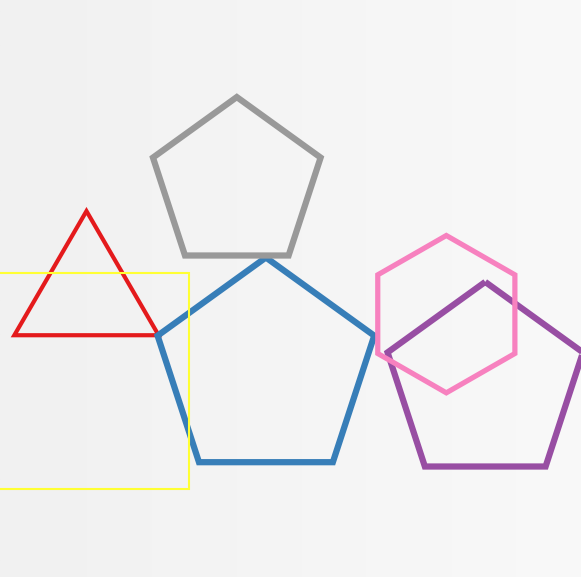[{"shape": "triangle", "thickness": 2, "radius": 0.72, "center": [0.149, 0.49]}, {"shape": "pentagon", "thickness": 3, "radius": 0.98, "center": [0.457, 0.357]}, {"shape": "pentagon", "thickness": 3, "radius": 0.88, "center": [0.835, 0.334]}, {"shape": "square", "thickness": 1, "radius": 0.94, "center": [0.138, 0.339]}, {"shape": "hexagon", "thickness": 2.5, "radius": 0.68, "center": [0.768, 0.455]}, {"shape": "pentagon", "thickness": 3, "radius": 0.76, "center": [0.407, 0.679]}]